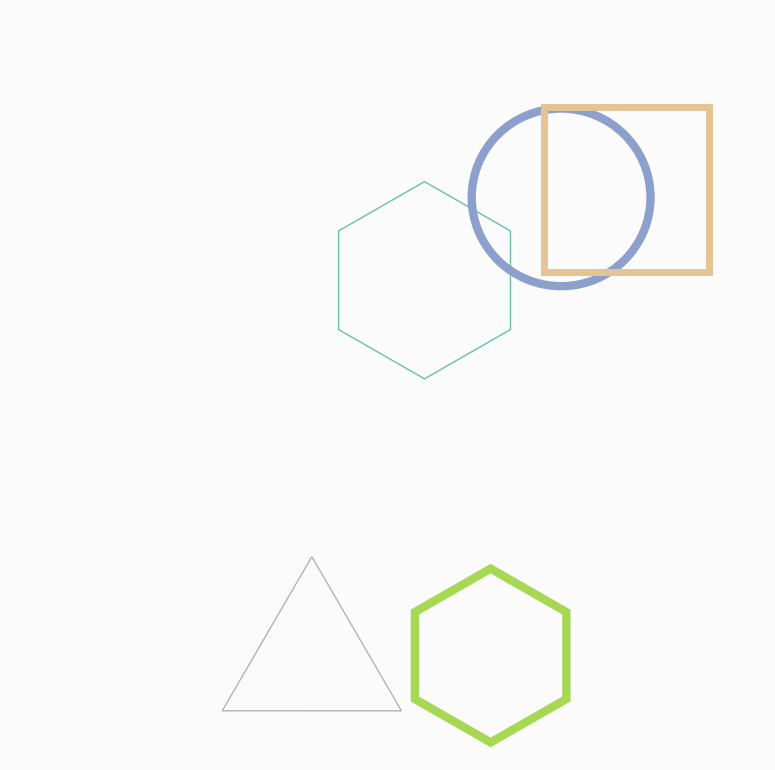[{"shape": "hexagon", "thickness": 0.5, "radius": 0.64, "center": [0.548, 0.636]}, {"shape": "circle", "thickness": 3, "radius": 0.58, "center": [0.724, 0.744]}, {"shape": "hexagon", "thickness": 3, "radius": 0.56, "center": [0.633, 0.149]}, {"shape": "square", "thickness": 2.5, "radius": 0.53, "center": [0.808, 0.754]}, {"shape": "triangle", "thickness": 0.5, "radius": 0.67, "center": [0.402, 0.144]}]